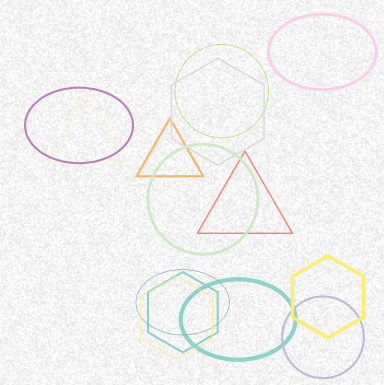[{"shape": "hexagon", "thickness": 1.5, "radius": 0.52, "center": [0.475, 0.189]}, {"shape": "oval", "thickness": 3, "radius": 0.75, "center": [0.619, 0.17]}, {"shape": "triangle", "thickness": 0.5, "radius": 0.61, "center": [0.22, 0.637]}, {"shape": "circle", "thickness": 1.5, "radius": 0.53, "center": [0.839, 0.124]}, {"shape": "triangle", "thickness": 1, "radius": 0.71, "center": [0.636, 0.465]}, {"shape": "oval", "thickness": 0.5, "radius": 0.61, "center": [0.474, 0.215]}, {"shape": "triangle", "thickness": 1.5, "radius": 0.5, "center": [0.441, 0.592]}, {"shape": "circle", "thickness": 0.5, "radius": 0.61, "center": [0.576, 0.763]}, {"shape": "oval", "thickness": 2, "radius": 0.7, "center": [0.837, 0.865]}, {"shape": "hexagon", "thickness": 1, "radius": 0.69, "center": [0.566, 0.71]}, {"shape": "oval", "thickness": 1.5, "radius": 0.7, "center": [0.205, 0.674]}, {"shape": "circle", "thickness": 2, "radius": 0.71, "center": [0.527, 0.482]}, {"shape": "hexagon", "thickness": 0.5, "radius": 0.54, "center": [0.458, 0.174]}, {"shape": "hexagon", "thickness": 2.5, "radius": 0.53, "center": [0.852, 0.229]}]